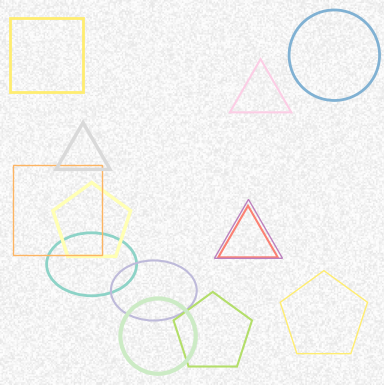[{"shape": "oval", "thickness": 2, "radius": 0.58, "center": [0.238, 0.314]}, {"shape": "pentagon", "thickness": 2.5, "radius": 0.53, "center": [0.238, 0.42]}, {"shape": "oval", "thickness": 1.5, "radius": 0.56, "center": [0.4, 0.245]}, {"shape": "triangle", "thickness": 1.5, "radius": 0.45, "center": [0.644, 0.376]}, {"shape": "circle", "thickness": 2, "radius": 0.59, "center": [0.868, 0.857]}, {"shape": "square", "thickness": 1, "radius": 0.58, "center": [0.148, 0.455]}, {"shape": "pentagon", "thickness": 1.5, "radius": 0.54, "center": [0.553, 0.135]}, {"shape": "triangle", "thickness": 1.5, "radius": 0.46, "center": [0.677, 0.754]}, {"shape": "triangle", "thickness": 2.5, "radius": 0.4, "center": [0.216, 0.601]}, {"shape": "triangle", "thickness": 1, "radius": 0.51, "center": [0.645, 0.38]}, {"shape": "circle", "thickness": 3, "radius": 0.49, "center": [0.411, 0.127]}, {"shape": "pentagon", "thickness": 1, "radius": 0.6, "center": [0.841, 0.178]}, {"shape": "square", "thickness": 2, "radius": 0.48, "center": [0.121, 0.857]}]